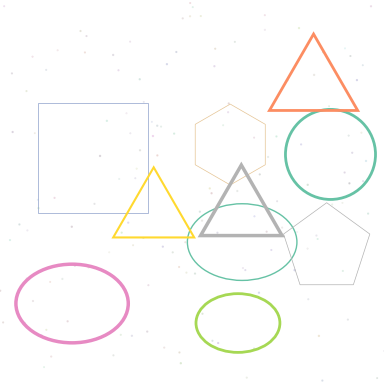[{"shape": "circle", "thickness": 2, "radius": 0.58, "center": [0.858, 0.599]}, {"shape": "oval", "thickness": 1, "radius": 0.71, "center": [0.629, 0.371]}, {"shape": "triangle", "thickness": 2, "radius": 0.66, "center": [0.814, 0.779]}, {"shape": "square", "thickness": 0.5, "radius": 0.72, "center": [0.241, 0.59]}, {"shape": "oval", "thickness": 2.5, "radius": 0.73, "center": [0.187, 0.212]}, {"shape": "oval", "thickness": 2, "radius": 0.54, "center": [0.618, 0.161]}, {"shape": "triangle", "thickness": 1.5, "radius": 0.61, "center": [0.399, 0.444]}, {"shape": "hexagon", "thickness": 0.5, "radius": 0.53, "center": [0.598, 0.625]}, {"shape": "triangle", "thickness": 2.5, "radius": 0.61, "center": [0.627, 0.449]}, {"shape": "pentagon", "thickness": 0.5, "radius": 0.59, "center": [0.849, 0.356]}]